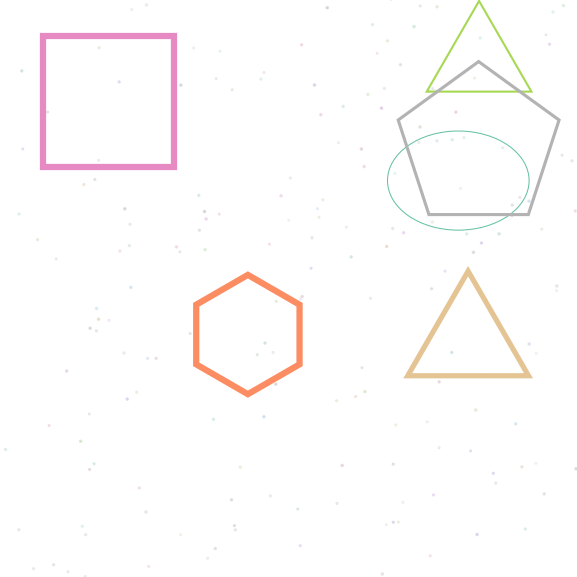[{"shape": "oval", "thickness": 0.5, "radius": 0.61, "center": [0.794, 0.686]}, {"shape": "hexagon", "thickness": 3, "radius": 0.52, "center": [0.429, 0.42]}, {"shape": "square", "thickness": 3, "radius": 0.57, "center": [0.187, 0.823]}, {"shape": "triangle", "thickness": 1, "radius": 0.52, "center": [0.83, 0.893]}, {"shape": "triangle", "thickness": 2.5, "radius": 0.6, "center": [0.811, 0.409]}, {"shape": "pentagon", "thickness": 1.5, "radius": 0.73, "center": [0.829, 0.746]}]